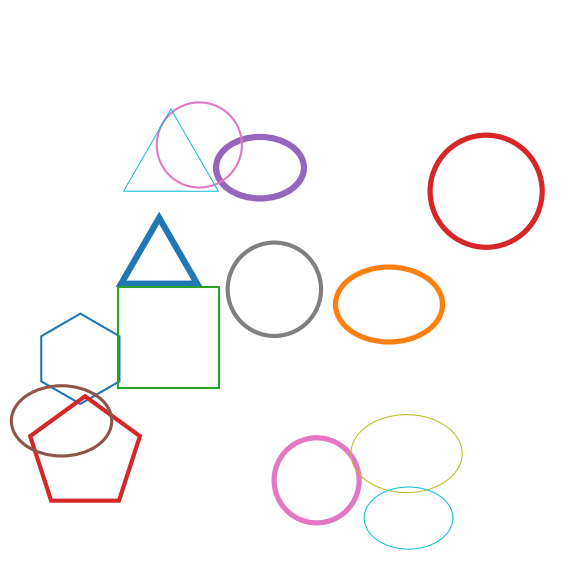[{"shape": "hexagon", "thickness": 1, "radius": 0.39, "center": [0.139, 0.378]}, {"shape": "triangle", "thickness": 3, "radius": 0.38, "center": [0.276, 0.546]}, {"shape": "oval", "thickness": 2.5, "radius": 0.46, "center": [0.674, 0.472]}, {"shape": "square", "thickness": 1, "radius": 0.44, "center": [0.291, 0.414]}, {"shape": "pentagon", "thickness": 2, "radius": 0.5, "center": [0.147, 0.213]}, {"shape": "circle", "thickness": 2.5, "radius": 0.49, "center": [0.842, 0.668]}, {"shape": "oval", "thickness": 3, "radius": 0.38, "center": [0.45, 0.709]}, {"shape": "oval", "thickness": 1.5, "radius": 0.43, "center": [0.107, 0.27]}, {"shape": "circle", "thickness": 2.5, "radius": 0.37, "center": [0.548, 0.167]}, {"shape": "circle", "thickness": 1, "radius": 0.37, "center": [0.345, 0.748]}, {"shape": "circle", "thickness": 2, "radius": 0.4, "center": [0.475, 0.498]}, {"shape": "oval", "thickness": 0.5, "radius": 0.48, "center": [0.704, 0.214]}, {"shape": "triangle", "thickness": 0.5, "radius": 0.47, "center": [0.296, 0.715]}, {"shape": "oval", "thickness": 0.5, "radius": 0.38, "center": [0.707, 0.102]}]